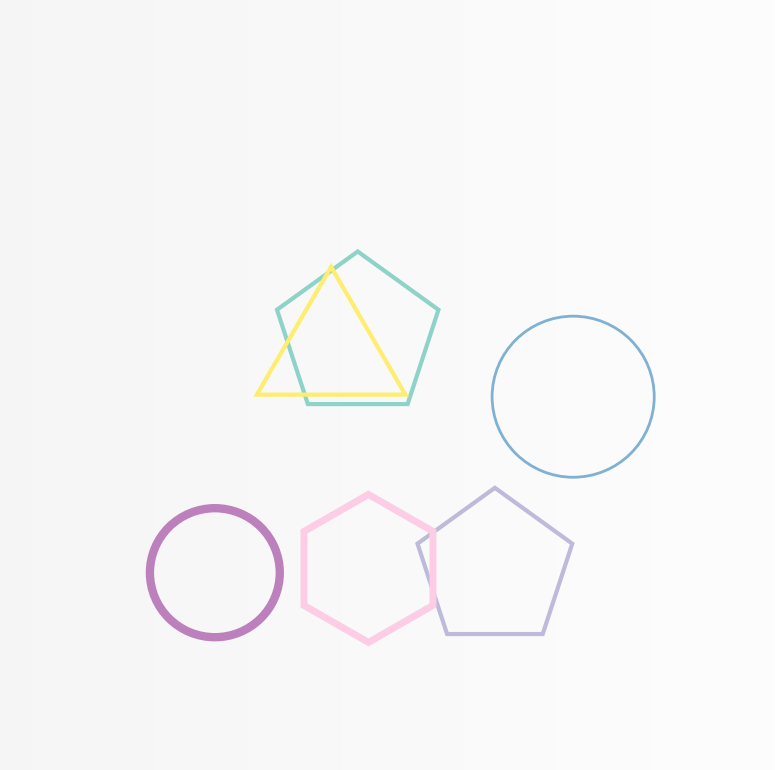[{"shape": "pentagon", "thickness": 1.5, "radius": 0.55, "center": [0.462, 0.564]}, {"shape": "pentagon", "thickness": 1.5, "radius": 0.52, "center": [0.639, 0.262]}, {"shape": "circle", "thickness": 1, "radius": 0.52, "center": [0.74, 0.485]}, {"shape": "hexagon", "thickness": 2.5, "radius": 0.48, "center": [0.475, 0.262]}, {"shape": "circle", "thickness": 3, "radius": 0.42, "center": [0.277, 0.256]}, {"shape": "triangle", "thickness": 1.5, "radius": 0.55, "center": [0.427, 0.543]}]